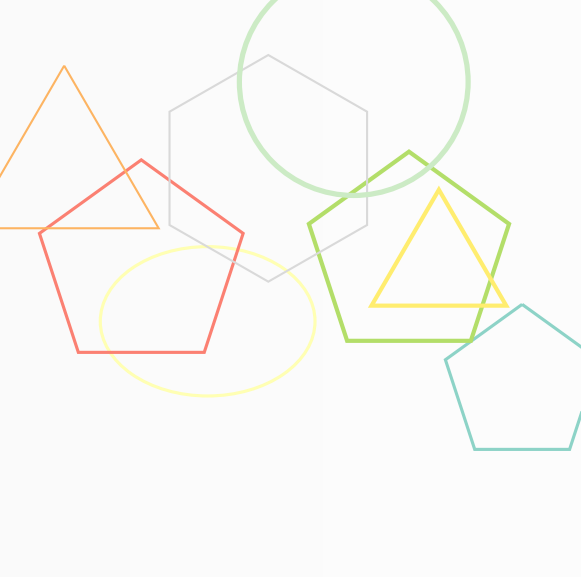[{"shape": "pentagon", "thickness": 1.5, "radius": 0.69, "center": [0.898, 0.333]}, {"shape": "oval", "thickness": 1.5, "radius": 0.92, "center": [0.357, 0.443]}, {"shape": "pentagon", "thickness": 1.5, "radius": 0.92, "center": [0.243, 0.538]}, {"shape": "triangle", "thickness": 1, "radius": 0.94, "center": [0.11, 0.698]}, {"shape": "pentagon", "thickness": 2, "radius": 0.91, "center": [0.704, 0.555]}, {"shape": "hexagon", "thickness": 1, "radius": 0.98, "center": [0.462, 0.708]}, {"shape": "circle", "thickness": 2.5, "radius": 0.98, "center": [0.609, 0.857]}, {"shape": "triangle", "thickness": 2, "radius": 0.67, "center": [0.755, 0.537]}]